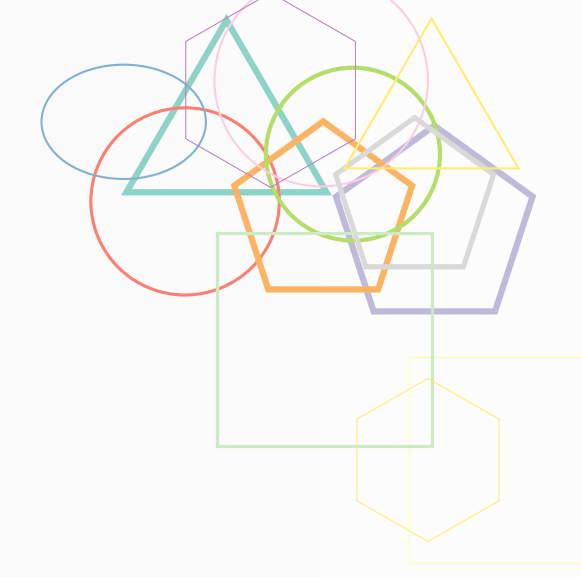[{"shape": "triangle", "thickness": 3, "radius": 0.99, "center": [0.39, 0.766]}, {"shape": "square", "thickness": 0.5, "radius": 0.89, "center": [0.882, 0.203]}, {"shape": "pentagon", "thickness": 3, "radius": 0.89, "center": [0.747, 0.604]}, {"shape": "circle", "thickness": 1.5, "radius": 0.81, "center": [0.318, 0.65]}, {"shape": "oval", "thickness": 1, "radius": 0.71, "center": [0.213, 0.788]}, {"shape": "pentagon", "thickness": 3, "radius": 0.8, "center": [0.556, 0.628]}, {"shape": "circle", "thickness": 2, "radius": 0.75, "center": [0.607, 0.732]}, {"shape": "circle", "thickness": 1, "radius": 0.92, "center": [0.553, 0.86]}, {"shape": "pentagon", "thickness": 2.5, "radius": 0.71, "center": [0.713, 0.653]}, {"shape": "hexagon", "thickness": 0.5, "radius": 0.84, "center": [0.466, 0.843]}, {"shape": "square", "thickness": 1.5, "radius": 0.93, "center": [0.558, 0.411]}, {"shape": "hexagon", "thickness": 0.5, "radius": 0.71, "center": [0.736, 0.203]}, {"shape": "triangle", "thickness": 1, "radius": 0.86, "center": [0.742, 0.794]}]